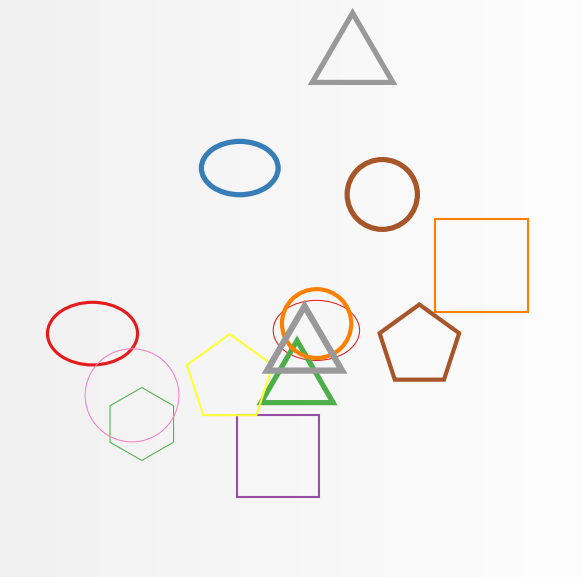[{"shape": "oval", "thickness": 0.5, "radius": 0.37, "center": [0.544, 0.427]}, {"shape": "oval", "thickness": 1.5, "radius": 0.39, "center": [0.159, 0.421]}, {"shape": "oval", "thickness": 2.5, "radius": 0.33, "center": [0.412, 0.708]}, {"shape": "triangle", "thickness": 2.5, "radius": 0.36, "center": [0.511, 0.338]}, {"shape": "hexagon", "thickness": 0.5, "radius": 0.32, "center": [0.244, 0.265]}, {"shape": "square", "thickness": 1, "radius": 0.36, "center": [0.478, 0.21]}, {"shape": "circle", "thickness": 2, "radius": 0.3, "center": [0.545, 0.439]}, {"shape": "square", "thickness": 1, "radius": 0.4, "center": [0.828, 0.54]}, {"shape": "pentagon", "thickness": 1, "radius": 0.39, "center": [0.395, 0.343]}, {"shape": "circle", "thickness": 2.5, "radius": 0.3, "center": [0.658, 0.662]}, {"shape": "pentagon", "thickness": 2, "radius": 0.36, "center": [0.722, 0.4]}, {"shape": "circle", "thickness": 0.5, "radius": 0.4, "center": [0.227, 0.315]}, {"shape": "triangle", "thickness": 2.5, "radius": 0.4, "center": [0.607, 0.896]}, {"shape": "triangle", "thickness": 3, "radius": 0.37, "center": [0.524, 0.395]}]